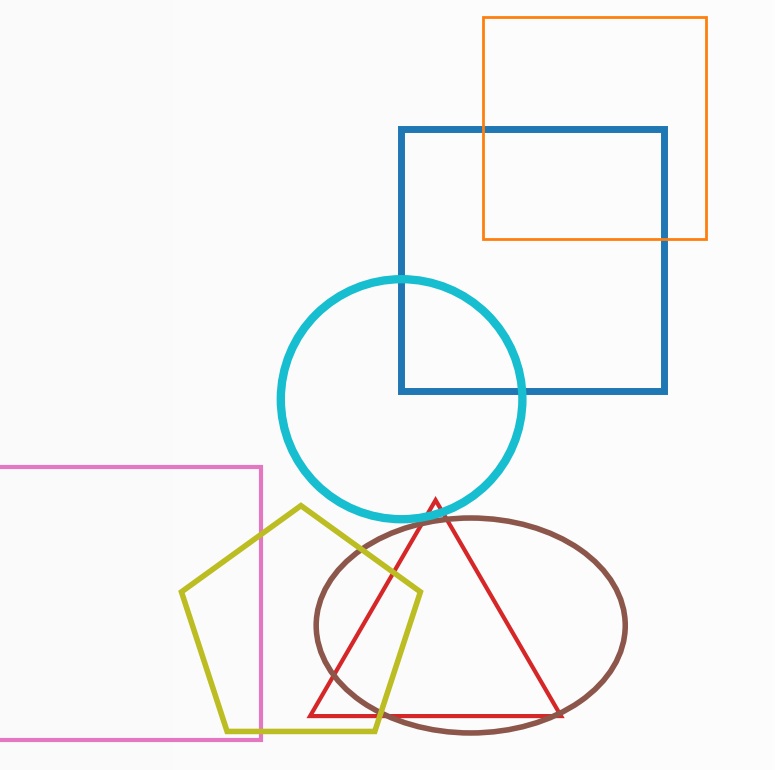[{"shape": "square", "thickness": 2.5, "radius": 0.85, "center": [0.687, 0.662]}, {"shape": "square", "thickness": 1, "radius": 0.72, "center": [0.767, 0.834]}, {"shape": "triangle", "thickness": 1.5, "radius": 0.93, "center": [0.562, 0.164]}, {"shape": "oval", "thickness": 2, "radius": 1.0, "center": [0.607, 0.188]}, {"shape": "square", "thickness": 1.5, "radius": 0.89, "center": [0.16, 0.217]}, {"shape": "pentagon", "thickness": 2, "radius": 0.81, "center": [0.388, 0.181]}, {"shape": "circle", "thickness": 3, "radius": 0.78, "center": [0.518, 0.482]}]